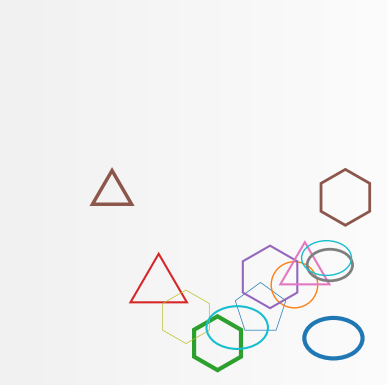[{"shape": "pentagon", "thickness": 0.5, "radius": 0.34, "center": [0.672, 0.198]}, {"shape": "oval", "thickness": 3, "radius": 0.38, "center": [0.86, 0.122]}, {"shape": "circle", "thickness": 1, "radius": 0.3, "center": [0.76, 0.26]}, {"shape": "hexagon", "thickness": 3, "radius": 0.35, "center": [0.561, 0.108]}, {"shape": "triangle", "thickness": 1.5, "radius": 0.42, "center": [0.41, 0.257]}, {"shape": "hexagon", "thickness": 1.5, "radius": 0.41, "center": [0.697, 0.281]}, {"shape": "triangle", "thickness": 2.5, "radius": 0.29, "center": [0.289, 0.499]}, {"shape": "hexagon", "thickness": 2, "radius": 0.36, "center": [0.891, 0.487]}, {"shape": "triangle", "thickness": 1.5, "radius": 0.37, "center": [0.787, 0.298]}, {"shape": "oval", "thickness": 2, "radius": 0.29, "center": [0.851, 0.312]}, {"shape": "hexagon", "thickness": 0.5, "radius": 0.35, "center": [0.48, 0.177]}, {"shape": "oval", "thickness": 1, "radius": 0.32, "center": [0.843, 0.33]}, {"shape": "oval", "thickness": 1.5, "radius": 0.4, "center": [0.612, 0.149]}]